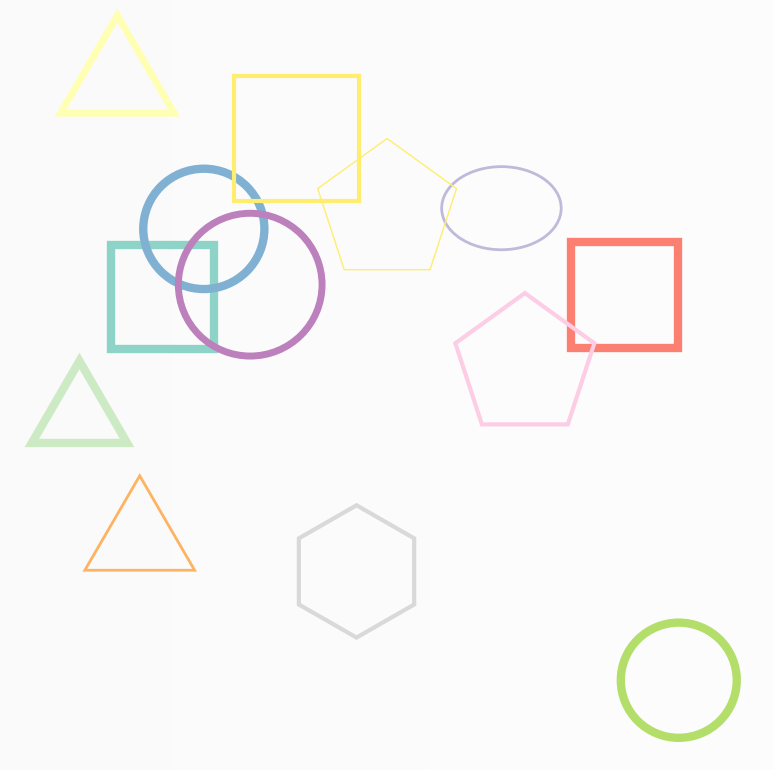[{"shape": "square", "thickness": 3, "radius": 0.33, "center": [0.21, 0.614]}, {"shape": "triangle", "thickness": 2.5, "radius": 0.42, "center": [0.151, 0.895]}, {"shape": "oval", "thickness": 1, "radius": 0.39, "center": [0.647, 0.73]}, {"shape": "square", "thickness": 3, "radius": 0.35, "center": [0.806, 0.617]}, {"shape": "circle", "thickness": 3, "radius": 0.39, "center": [0.263, 0.703]}, {"shape": "triangle", "thickness": 1, "radius": 0.41, "center": [0.18, 0.3]}, {"shape": "circle", "thickness": 3, "radius": 0.37, "center": [0.876, 0.117]}, {"shape": "pentagon", "thickness": 1.5, "radius": 0.47, "center": [0.677, 0.525]}, {"shape": "hexagon", "thickness": 1.5, "radius": 0.43, "center": [0.46, 0.258]}, {"shape": "circle", "thickness": 2.5, "radius": 0.46, "center": [0.323, 0.63]}, {"shape": "triangle", "thickness": 3, "radius": 0.35, "center": [0.103, 0.46]}, {"shape": "square", "thickness": 1.5, "radius": 0.41, "center": [0.383, 0.82]}, {"shape": "pentagon", "thickness": 0.5, "radius": 0.47, "center": [0.499, 0.726]}]